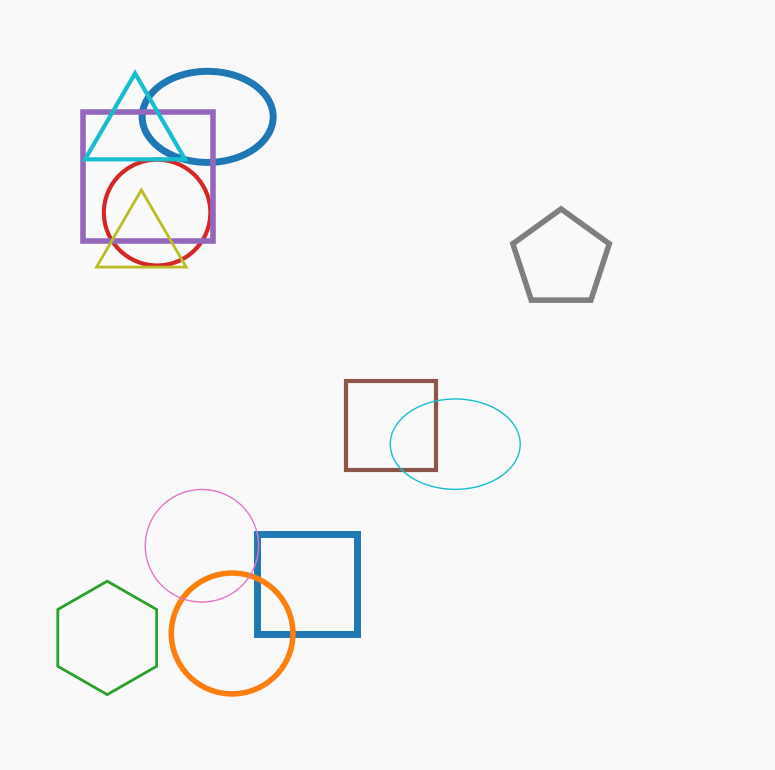[{"shape": "square", "thickness": 2.5, "radius": 0.32, "center": [0.396, 0.241]}, {"shape": "oval", "thickness": 2.5, "radius": 0.42, "center": [0.268, 0.848]}, {"shape": "circle", "thickness": 2, "radius": 0.39, "center": [0.299, 0.177]}, {"shape": "hexagon", "thickness": 1, "radius": 0.37, "center": [0.138, 0.172]}, {"shape": "circle", "thickness": 1.5, "radius": 0.34, "center": [0.203, 0.724]}, {"shape": "square", "thickness": 2, "radius": 0.42, "center": [0.191, 0.77]}, {"shape": "square", "thickness": 1.5, "radius": 0.29, "center": [0.505, 0.448]}, {"shape": "circle", "thickness": 0.5, "radius": 0.37, "center": [0.261, 0.291]}, {"shape": "pentagon", "thickness": 2, "radius": 0.33, "center": [0.724, 0.663]}, {"shape": "triangle", "thickness": 1, "radius": 0.33, "center": [0.182, 0.686]}, {"shape": "triangle", "thickness": 1.5, "radius": 0.37, "center": [0.174, 0.83]}, {"shape": "oval", "thickness": 0.5, "radius": 0.42, "center": [0.587, 0.423]}]